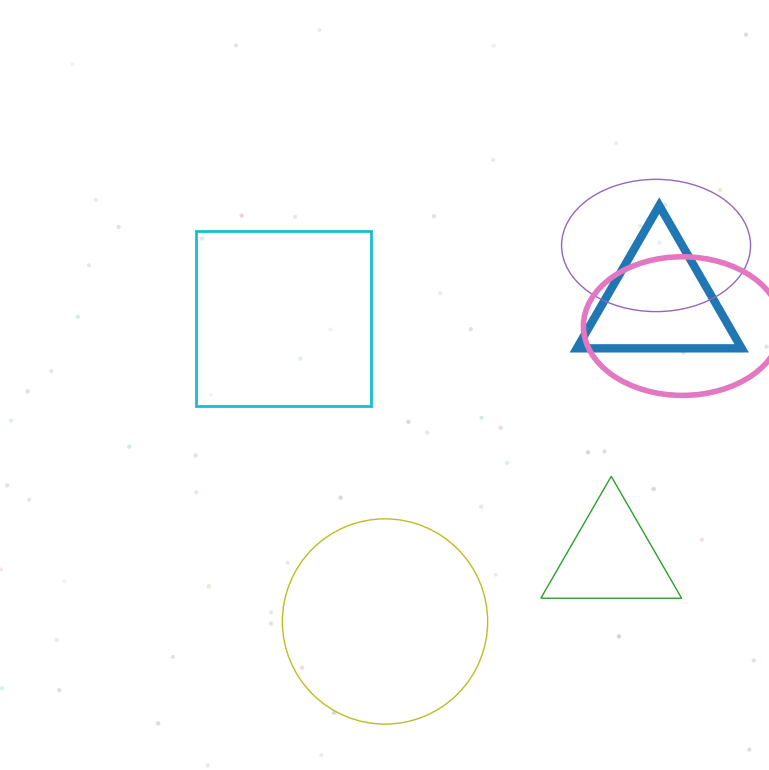[{"shape": "triangle", "thickness": 3, "radius": 0.62, "center": [0.856, 0.609]}, {"shape": "triangle", "thickness": 0.5, "radius": 0.53, "center": [0.794, 0.276]}, {"shape": "oval", "thickness": 0.5, "radius": 0.61, "center": [0.852, 0.681]}, {"shape": "oval", "thickness": 2, "radius": 0.64, "center": [0.886, 0.577]}, {"shape": "circle", "thickness": 0.5, "radius": 0.67, "center": [0.5, 0.193]}, {"shape": "square", "thickness": 1, "radius": 0.57, "center": [0.368, 0.587]}]